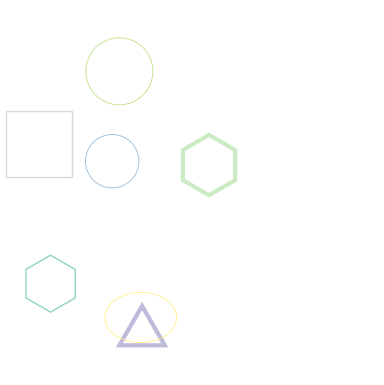[{"shape": "hexagon", "thickness": 1, "radius": 0.37, "center": [0.131, 0.263]}, {"shape": "triangle", "thickness": 3, "radius": 0.34, "center": [0.369, 0.137]}, {"shape": "circle", "thickness": 0.5, "radius": 0.35, "center": [0.292, 0.581]}, {"shape": "circle", "thickness": 0.5, "radius": 0.44, "center": [0.31, 0.815]}, {"shape": "square", "thickness": 1, "radius": 0.43, "center": [0.102, 0.626]}, {"shape": "hexagon", "thickness": 3, "radius": 0.39, "center": [0.543, 0.571]}, {"shape": "oval", "thickness": 0.5, "radius": 0.47, "center": [0.365, 0.175]}]